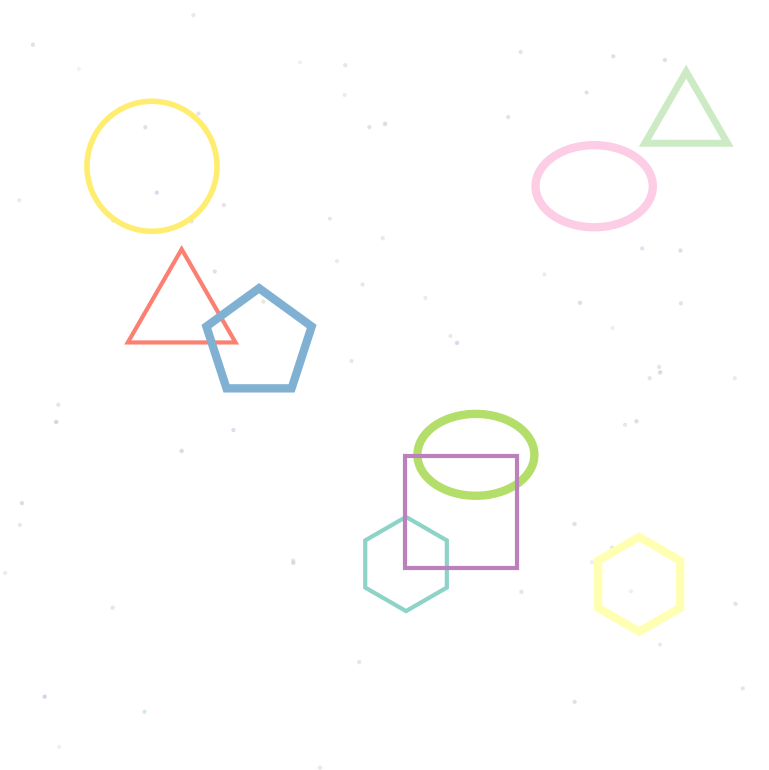[{"shape": "hexagon", "thickness": 1.5, "radius": 0.31, "center": [0.527, 0.268]}, {"shape": "hexagon", "thickness": 3, "radius": 0.31, "center": [0.83, 0.241]}, {"shape": "triangle", "thickness": 1.5, "radius": 0.4, "center": [0.236, 0.596]}, {"shape": "pentagon", "thickness": 3, "radius": 0.36, "center": [0.336, 0.554]}, {"shape": "oval", "thickness": 3, "radius": 0.38, "center": [0.618, 0.409]}, {"shape": "oval", "thickness": 3, "radius": 0.38, "center": [0.772, 0.758]}, {"shape": "square", "thickness": 1.5, "radius": 0.36, "center": [0.599, 0.335]}, {"shape": "triangle", "thickness": 2.5, "radius": 0.31, "center": [0.891, 0.845]}, {"shape": "circle", "thickness": 2, "radius": 0.42, "center": [0.197, 0.784]}]